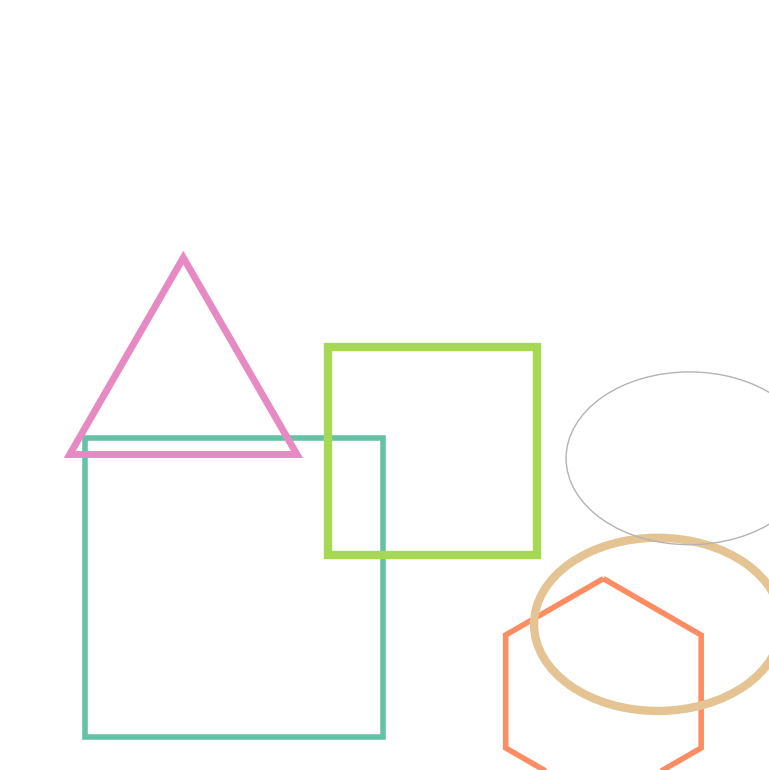[{"shape": "square", "thickness": 2, "radius": 0.97, "center": [0.304, 0.237]}, {"shape": "hexagon", "thickness": 2, "radius": 0.73, "center": [0.784, 0.102]}, {"shape": "triangle", "thickness": 2.5, "radius": 0.85, "center": [0.238, 0.495]}, {"shape": "square", "thickness": 3, "radius": 0.68, "center": [0.562, 0.414]}, {"shape": "oval", "thickness": 3, "radius": 0.8, "center": [0.854, 0.189]}, {"shape": "oval", "thickness": 0.5, "radius": 0.8, "center": [0.895, 0.405]}]